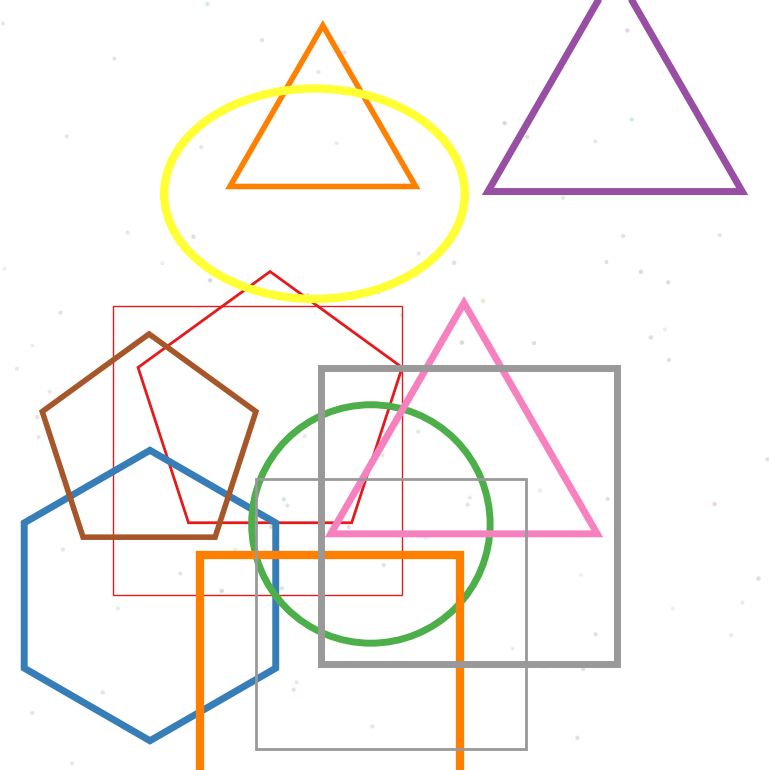[{"shape": "square", "thickness": 0.5, "radius": 0.94, "center": [0.334, 0.415]}, {"shape": "pentagon", "thickness": 1, "radius": 0.9, "center": [0.351, 0.467]}, {"shape": "hexagon", "thickness": 2.5, "radius": 0.94, "center": [0.195, 0.227]}, {"shape": "circle", "thickness": 2.5, "radius": 0.77, "center": [0.482, 0.32]}, {"shape": "triangle", "thickness": 2.5, "radius": 0.95, "center": [0.799, 0.847]}, {"shape": "square", "thickness": 3, "radius": 0.85, "center": [0.429, 0.11]}, {"shape": "triangle", "thickness": 2, "radius": 0.7, "center": [0.419, 0.827]}, {"shape": "oval", "thickness": 3, "radius": 0.98, "center": [0.408, 0.748]}, {"shape": "pentagon", "thickness": 2, "radius": 0.73, "center": [0.194, 0.42]}, {"shape": "triangle", "thickness": 2.5, "radius": 1.0, "center": [0.603, 0.407]}, {"shape": "square", "thickness": 2.5, "radius": 0.96, "center": [0.609, 0.33]}, {"shape": "square", "thickness": 1, "radius": 0.88, "center": [0.508, 0.203]}]